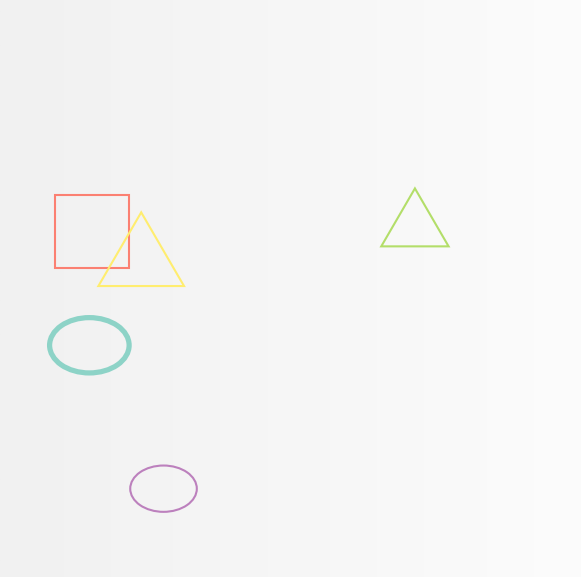[{"shape": "oval", "thickness": 2.5, "radius": 0.34, "center": [0.154, 0.401]}, {"shape": "square", "thickness": 1, "radius": 0.31, "center": [0.158, 0.598]}, {"shape": "triangle", "thickness": 1, "radius": 0.33, "center": [0.714, 0.606]}, {"shape": "oval", "thickness": 1, "radius": 0.29, "center": [0.281, 0.153]}, {"shape": "triangle", "thickness": 1, "radius": 0.43, "center": [0.243, 0.546]}]